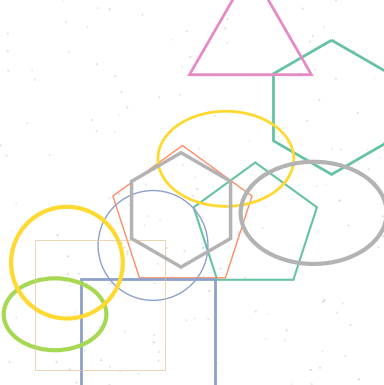[{"shape": "pentagon", "thickness": 1.5, "radius": 0.84, "center": [0.663, 0.41]}, {"shape": "hexagon", "thickness": 2, "radius": 0.87, "center": [0.861, 0.721]}, {"shape": "pentagon", "thickness": 1, "radius": 0.95, "center": [0.474, 0.432]}, {"shape": "circle", "thickness": 1, "radius": 0.71, "center": [0.397, 0.362]}, {"shape": "square", "thickness": 2, "radius": 0.87, "center": [0.384, 0.1]}, {"shape": "triangle", "thickness": 2, "radius": 0.91, "center": [0.651, 0.897]}, {"shape": "oval", "thickness": 3, "radius": 0.67, "center": [0.143, 0.184]}, {"shape": "circle", "thickness": 3, "radius": 0.73, "center": [0.174, 0.318]}, {"shape": "oval", "thickness": 2, "radius": 0.88, "center": [0.587, 0.588]}, {"shape": "square", "thickness": 0.5, "radius": 0.85, "center": [0.26, 0.207]}, {"shape": "oval", "thickness": 3, "radius": 0.95, "center": [0.815, 0.447]}, {"shape": "hexagon", "thickness": 2.5, "radius": 0.74, "center": [0.47, 0.455]}]